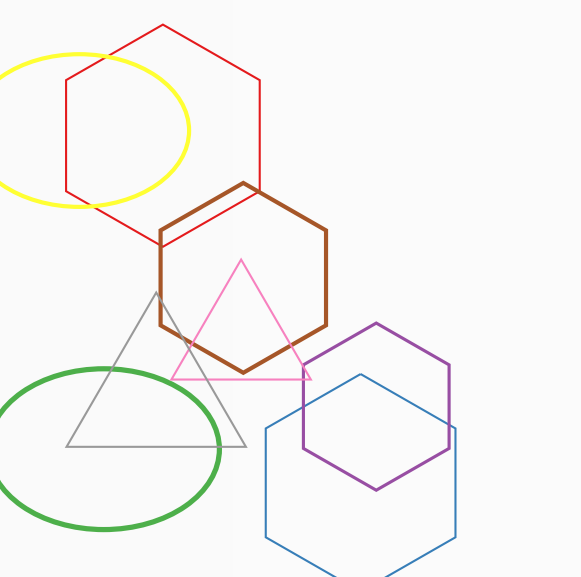[{"shape": "hexagon", "thickness": 1, "radius": 0.96, "center": [0.28, 0.764]}, {"shape": "hexagon", "thickness": 1, "radius": 0.94, "center": [0.62, 0.163]}, {"shape": "oval", "thickness": 2.5, "radius": 0.99, "center": [0.179, 0.221]}, {"shape": "hexagon", "thickness": 1.5, "radius": 0.72, "center": [0.647, 0.295]}, {"shape": "oval", "thickness": 2, "radius": 0.94, "center": [0.136, 0.773]}, {"shape": "hexagon", "thickness": 2, "radius": 0.82, "center": [0.419, 0.518]}, {"shape": "triangle", "thickness": 1, "radius": 0.69, "center": [0.415, 0.411]}, {"shape": "triangle", "thickness": 1, "radius": 0.89, "center": [0.269, 0.314]}]